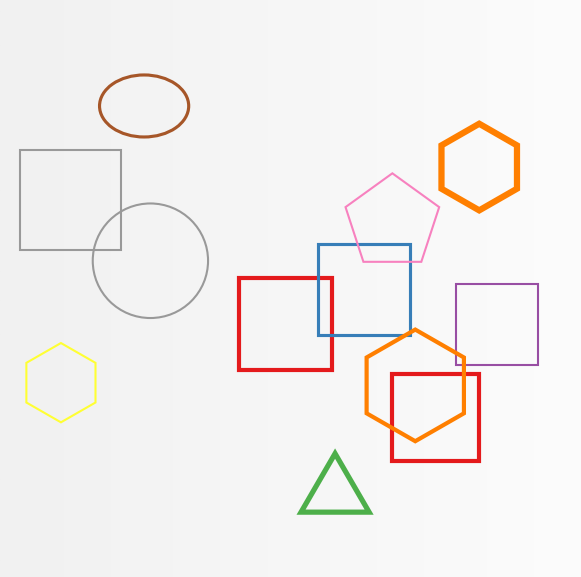[{"shape": "square", "thickness": 2, "radius": 0.38, "center": [0.75, 0.276]}, {"shape": "square", "thickness": 2, "radius": 0.4, "center": [0.491, 0.438]}, {"shape": "square", "thickness": 1.5, "radius": 0.39, "center": [0.626, 0.497]}, {"shape": "triangle", "thickness": 2.5, "radius": 0.34, "center": [0.576, 0.146]}, {"shape": "square", "thickness": 1, "radius": 0.35, "center": [0.855, 0.437]}, {"shape": "hexagon", "thickness": 3, "radius": 0.38, "center": [0.824, 0.71]}, {"shape": "hexagon", "thickness": 2, "radius": 0.48, "center": [0.714, 0.332]}, {"shape": "hexagon", "thickness": 1, "radius": 0.34, "center": [0.105, 0.336]}, {"shape": "oval", "thickness": 1.5, "radius": 0.38, "center": [0.248, 0.816]}, {"shape": "pentagon", "thickness": 1, "radius": 0.42, "center": [0.675, 0.614]}, {"shape": "square", "thickness": 1, "radius": 0.44, "center": [0.121, 0.653]}, {"shape": "circle", "thickness": 1, "radius": 0.5, "center": [0.259, 0.548]}]